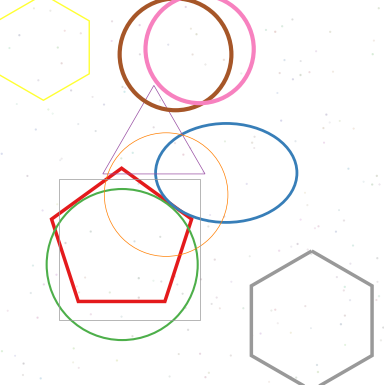[{"shape": "pentagon", "thickness": 2.5, "radius": 0.96, "center": [0.316, 0.372]}, {"shape": "oval", "thickness": 2, "radius": 0.92, "center": [0.588, 0.551]}, {"shape": "circle", "thickness": 1.5, "radius": 0.98, "center": [0.317, 0.313]}, {"shape": "triangle", "thickness": 0.5, "radius": 0.77, "center": [0.4, 0.625]}, {"shape": "circle", "thickness": 0.5, "radius": 0.8, "center": [0.431, 0.495]}, {"shape": "hexagon", "thickness": 1, "radius": 0.69, "center": [0.113, 0.877]}, {"shape": "circle", "thickness": 3, "radius": 0.73, "center": [0.456, 0.859]}, {"shape": "circle", "thickness": 3, "radius": 0.7, "center": [0.518, 0.873]}, {"shape": "square", "thickness": 0.5, "radius": 0.91, "center": [0.337, 0.353]}, {"shape": "hexagon", "thickness": 2.5, "radius": 0.91, "center": [0.81, 0.167]}]